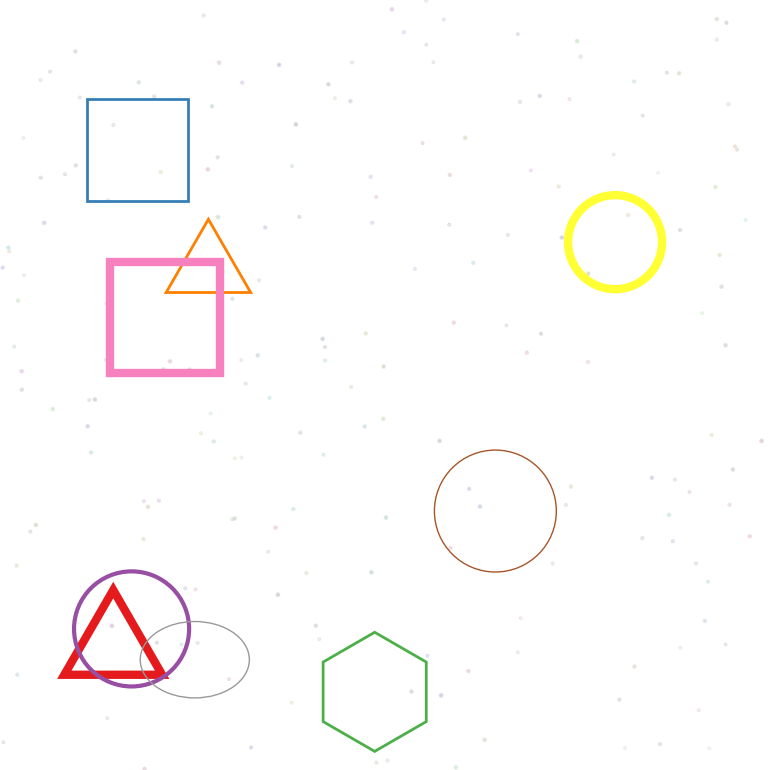[{"shape": "triangle", "thickness": 3, "radius": 0.37, "center": [0.147, 0.16]}, {"shape": "square", "thickness": 1, "radius": 0.33, "center": [0.179, 0.805]}, {"shape": "hexagon", "thickness": 1, "radius": 0.39, "center": [0.487, 0.102]}, {"shape": "circle", "thickness": 1.5, "radius": 0.37, "center": [0.171, 0.183]}, {"shape": "triangle", "thickness": 1, "radius": 0.32, "center": [0.271, 0.652]}, {"shape": "circle", "thickness": 3, "radius": 0.31, "center": [0.799, 0.686]}, {"shape": "circle", "thickness": 0.5, "radius": 0.4, "center": [0.643, 0.336]}, {"shape": "square", "thickness": 3, "radius": 0.36, "center": [0.214, 0.588]}, {"shape": "oval", "thickness": 0.5, "radius": 0.35, "center": [0.253, 0.143]}]